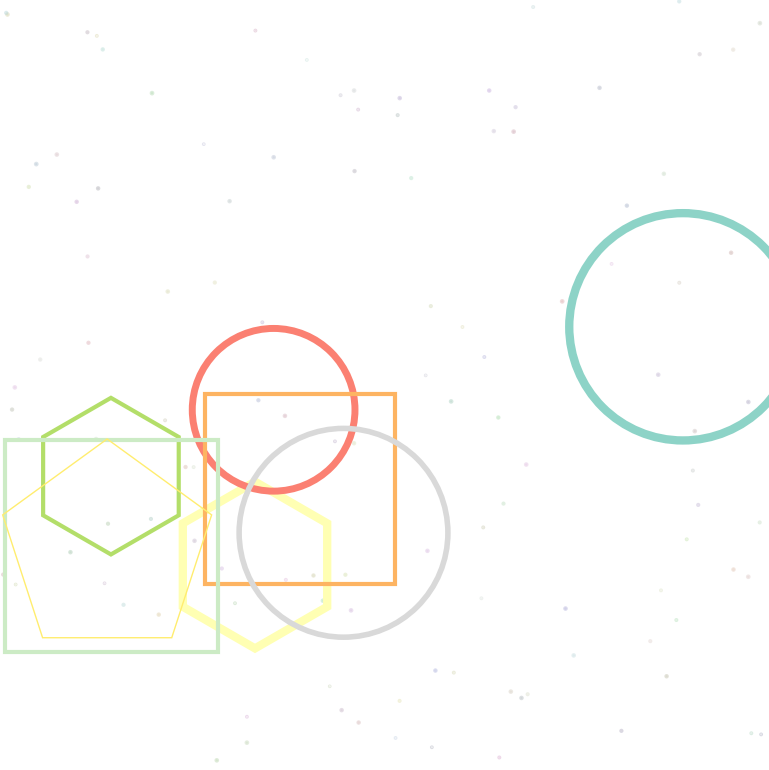[{"shape": "circle", "thickness": 3, "radius": 0.74, "center": [0.887, 0.576]}, {"shape": "hexagon", "thickness": 3, "radius": 0.54, "center": [0.331, 0.266]}, {"shape": "circle", "thickness": 2.5, "radius": 0.53, "center": [0.355, 0.468]}, {"shape": "square", "thickness": 1.5, "radius": 0.62, "center": [0.39, 0.365]}, {"shape": "hexagon", "thickness": 1.5, "radius": 0.51, "center": [0.144, 0.382]}, {"shape": "circle", "thickness": 2, "radius": 0.68, "center": [0.446, 0.308]}, {"shape": "square", "thickness": 1.5, "radius": 0.69, "center": [0.145, 0.291]}, {"shape": "pentagon", "thickness": 0.5, "radius": 0.71, "center": [0.139, 0.287]}]